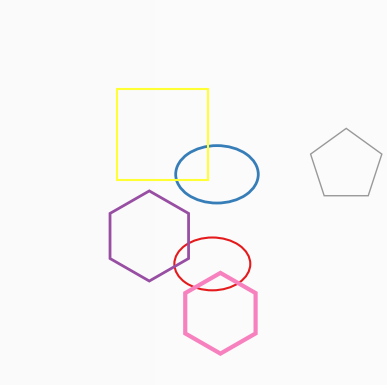[{"shape": "oval", "thickness": 1.5, "radius": 0.49, "center": [0.548, 0.315]}, {"shape": "oval", "thickness": 2, "radius": 0.53, "center": [0.56, 0.547]}, {"shape": "hexagon", "thickness": 2, "radius": 0.59, "center": [0.385, 0.387]}, {"shape": "square", "thickness": 1.5, "radius": 0.59, "center": [0.42, 0.651]}, {"shape": "hexagon", "thickness": 3, "radius": 0.52, "center": [0.569, 0.186]}, {"shape": "pentagon", "thickness": 1, "radius": 0.48, "center": [0.893, 0.57]}]